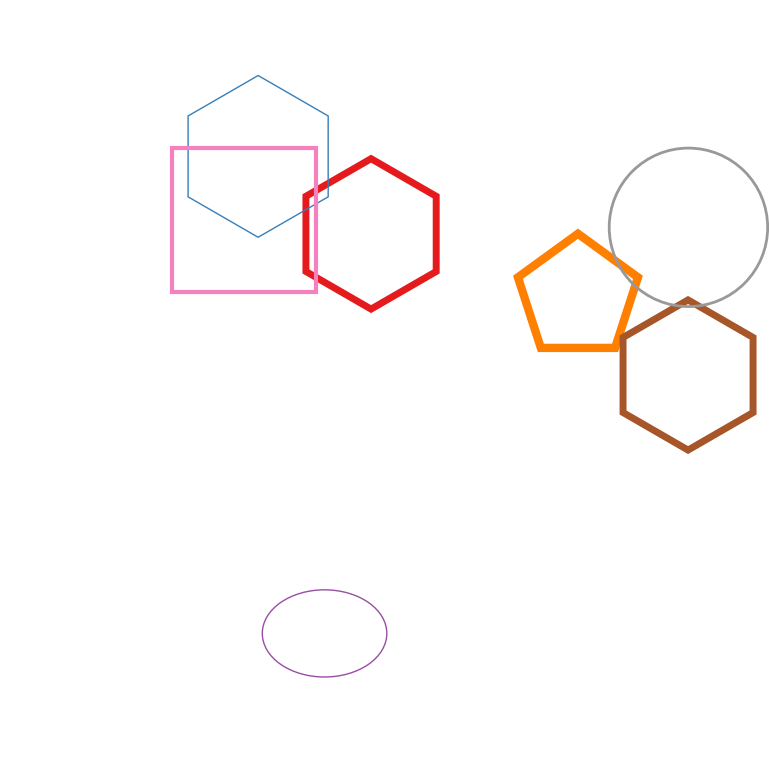[{"shape": "hexagon", "thickness": 2.5, "radius": 0.49, "center": [0.482, 0.696]}, {"shape": "hexagon", "thickness": 0.5, "radius": 0.53, "center": [0.335, 0.797]}, {"shape": "oval", "thickness": 0.5, "radius": 0.4, "center": [0.422, 0.177]}, {"shape": "pentagon", "thickness": 3, "radius": 0.41, "center": [0.751, 0.615]}, {"shape": "hexagon", "thickness": 2.5, "radius": 0.49, "center": [0.894, 0.513]}, {"shape": "square", "thickness": 1.5, "radius": 0.47, "center": [0.317, 0.714]}, {"shape": "circle", "thickness": 1, "radius": 0.51, "center": [0.894, 0.705]}]